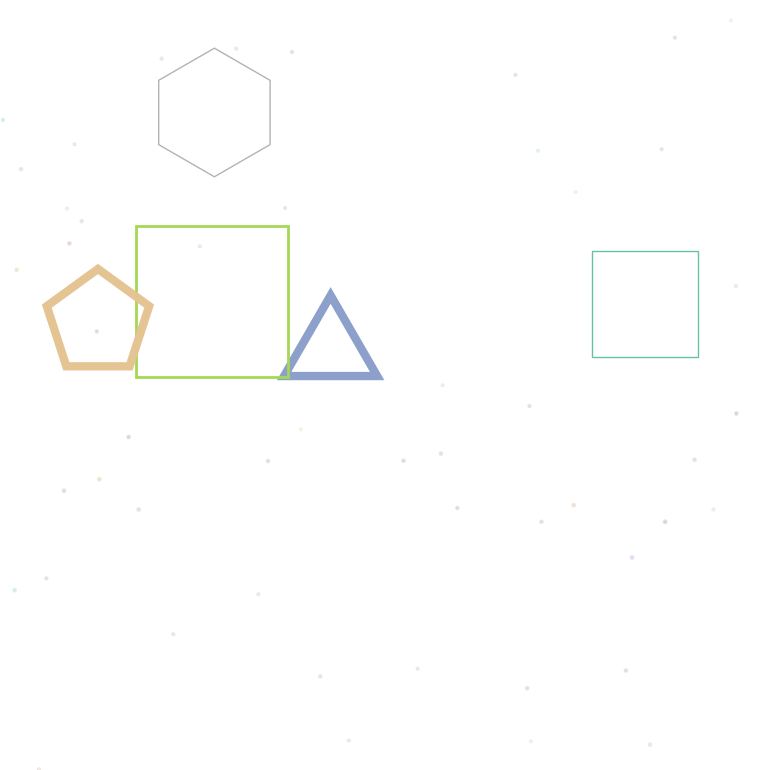[{"shape": "square", "thickness": 0.5, "radius": 0.34, "center": [0.837, 0.605]}, {"shape": "triangle", "thickness": 3, "radius": 0.35, "center": [0.429, 0.547]}, {"shape": "square", "thickness": 1, "radius": 0.49, "center": [0.275, 0.608]}, {"shape": "pentagon", "thickness": 3, "radius": 0.35, "center": [0.127, 0.581]}, {"shape": "hexagon", "thickness": 0.5, "radius": 0.42, "center": [0.278, 0.854]}]